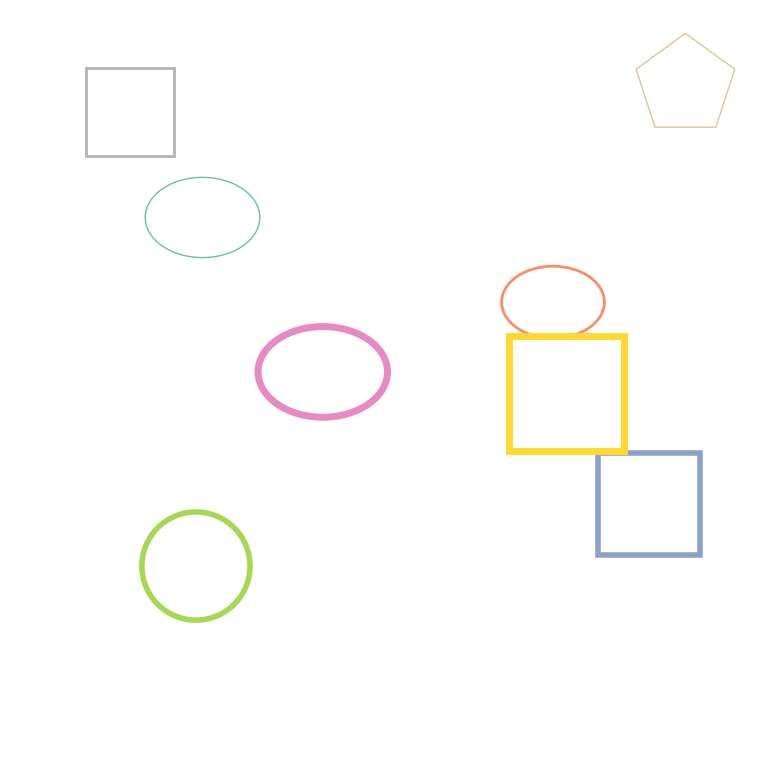[{"shape": "oval", "thickness": 0.5, "radius": 0.37, "center": [0.263, 0.718]}, {"shape": "oval", "thickness": 1, "radius": 0.33, "center": [0.718, 0.608]}, {"shape": "square", "thickness": 2, "radius": 0.33, "center": [0.843, 0.345]}, {"shape": "oval", "thickness": 2.5, "radius": 0.42, "center": [0.419, 0.517]}, {"shape": "circle", "thickness": 2, "radius": 0.35, "center": [0.254, 0.265]}, {"shape": "square", "thickness": 2.5, "radius": 0.37, "center": [0.735, 0.489]}, {"shape": "pentagon", "thickness": 0.5, "radius": 0.34, "center": [0.89, 0.889]}, {"shape": "square", "thickness": 1, "radius": 0.29, "center": [0.169, 0.855]}]